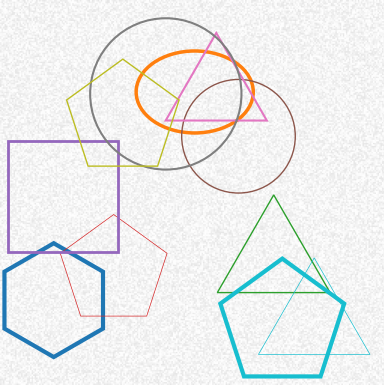[{"shape": "hexagon", "thickness": 3, "radius": 0.74, "center": [0.14, 0.22]}, {"shape": "oval", "thickness": 2.5, "radius": 0.76, "center": [0.506, 0.761]}, {"shape": "triangle", "thickness": 1, "radius": 0.85, "center": [0.711, 0.325]}, {"shape": "pentagon", "thickness": 0.5, "radius": 0.73, "center": [0.295, 0.297]}, {"shape": "square", "thickness": 2, "radius": 0.72, "center": [0.165, 0.49]}, {"shape": "circle", "thickness": 1, "radius": 0.74, "center": [0.619, 0.646]}, {"shape": "triangle", "thickness": 1.5, "radius": 0.76, "center": [0.562, 0.763]}, {"shape": "circle", "thickness": 1.5, "radius": 0.98, "center": [0.431, 0.756]}, {"shape": "pentagon", "thickness": 1, "radius": 0.77, "center": [0.319, 0.693]}, {"shape": "triangle", "thickness": 0.5, "radius": 0.84, "center": [0.816, 0.163]}, {"shape": "pentagon", "thickness": 3, "radius": 0.85, "center": [0.733, 0.159]}]